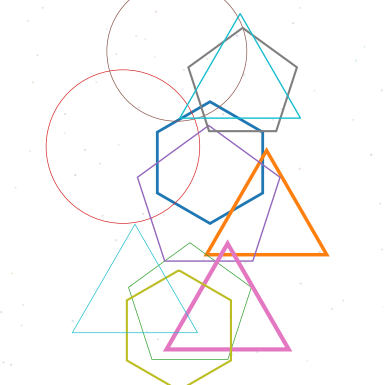[{"shape": "hexagon", "thickness": 2, "radius": 0.79, "center": [0.545, 0.578]}, {"shape": "triangle", "thickness": 2.5, "radius": 0.9, "center": [0.692, 0.429]}, {"shape": "pentagon", "thickness": 0.5, "radius": 0.84, "center": [0.493, 0.202]}, {"shape": "circle", "thickness": 0.5, "radius": 1.0, "center": [0.319, 0.619]}, {"shape": "pentagon", "thickness": 1, "radius": 0.97, "center": [0.542, 0.479]}, {"shape": "circle", "thickness": 0.5, "radius": 0.91, "center": [0.459, 0.867]}, {"shape": "triangle", "thickness": 3, "radius": 0.92, "center": [0.591, 0.184]}, {"shape": "pentagon", "thickness": 1.5, "radius": 0.74, "center": [0.63, 0.779]}, {"shape": "hexagon", "thickness": 1.5, "radius": 0.78, "center": [0.465, 0.142]}, {"shape": "triangle", "thickness": 1, "radius": 0.91, "center": [0.624, 0.784]}, {"shape": "triangle", "thickness": 0.5, "radius": 0.94, "center": [0.351, 0.23]}]